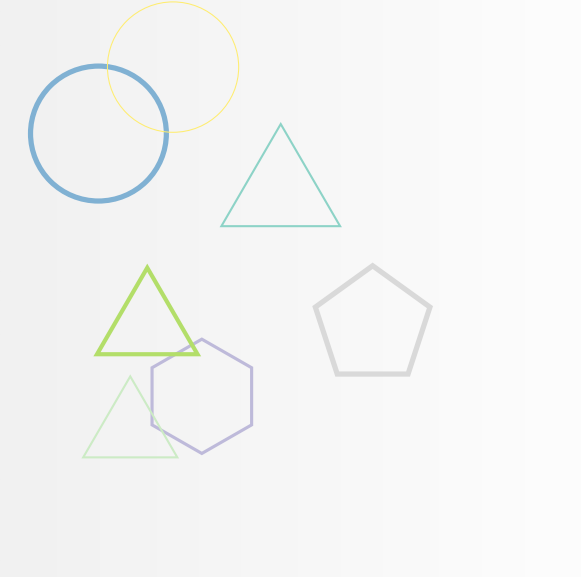[{"shape": "triangle", "thickness": 1, "radius": 0.59, "center": [0.483, 0.666]}, {"shape": "hexagon", "thickness": 1.5, "radius": 0.49, "center": [0.347, 0.313]}, {"shape": "circle", "thickness": 2.5, "radius": 0.58, "center": [0.169, 0.768]}, {"shape": "triangle", "thickness": 2, "radius": 0.5, "center": [0.253, 0.436]}, {"shape": "pentagon", "thickness": 2.5, "radius": 0.52, "center": [0.641, 0.435]}, {"shape": "triangle", "thickness": 1, "radius": 0.47, "center": [0.224, 0.254]}, {"shape": "circle", "thickness": 0.5, "radius": 0.56, "center": [0.298, 0.883]}]